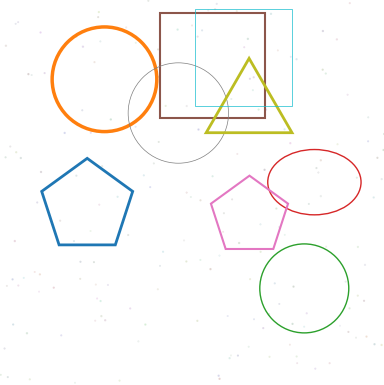[{"shape": "pentagon", "thickness": 2, "radius": 0.62, "center": [0.226, 0.464]}, {"shape": "circle", "thickness": 2.5, "radius": 0.68, "center": [0.271, 0.794]}, {"shape": "circle", "thickness": 1, "radius": 0.58, "center": [0.79, 0.251]}, {"shape": "oval", "thickness": 1, "radius": 0.61, "center": [0.817, 0.527]}, {"shape": "square", "thickness": 1.5, "radius": 0.68, "center": [0.552, 0.829]}, {"shape": "pentagon", "thickness": 1.5, "radius": 0.53, "center": [0.648, 0.438]}, {"shape": "circle", "thickness": 0.5, "radius": 0.65, "center": [0.463, 0.706]}, {"shape": "triangle", "thickness": 2, "radius": 0.64, "center": [0.647, 0.72]}, {"shape": "square", "thickness": 0.5, "radius": 0.63, "center": [0.633, 0.85]}]